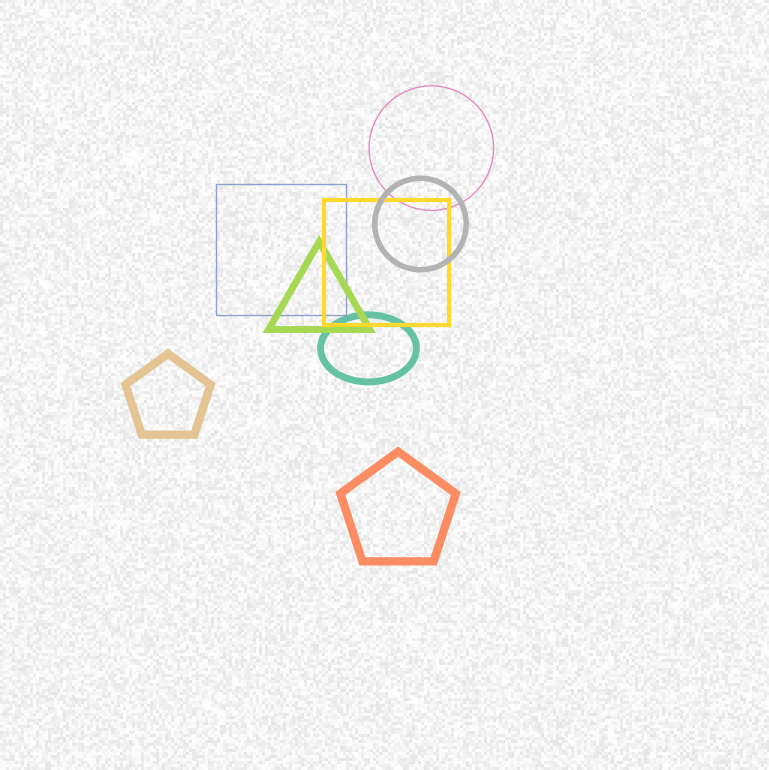[{"shape": "oval", "thickness": 2.5, "radius": 0.31, "center": [0.479, 0.548]}, {"shape": "pentagon", "thickness": 3, "radius": 0.39, "center": [0.517, 0.335]}, {"shape": "square", "thickness": 0.5, "radius": 0.42, "center": [0.365, 0.676]}, {"shape": "circle", "thickness": 0.5, "radius": 0.4, "center": [0.56, 0.808]}, {"shape": "triangle", "thickness": 2.5, "radius": 0.38, "center": [0.415, 0.61]}, {"shape": "square", "thickness": 1.5, "radius": 0.41, "center": [0.501, 0.659]}, {"shape": "pentagon", "thickness": 3, "radius": 0.29, "center": [0.218, 0.482]}, {"shape": "circle", "thickness": 2, "radius": 0.3, "center": [0.546, 0.709]}]